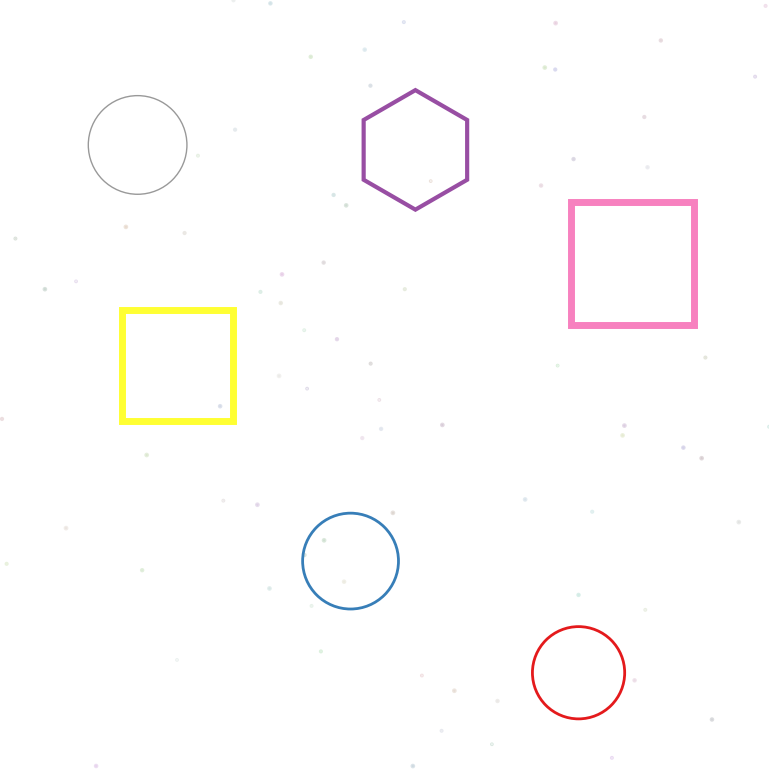[{"shape": "circle", "thickness": 1, "radius": 0.3, "center": [0.751, 0.126]}, {"shape": "circle", "thickness": 1, "radius": 0.31, "center": [0.455, 0.271]}, {"shape": "hexagon", "thickness": 1.5, "radius": 0.39, "center": [0.539, 0.805]}, {"shape": "square", "thickness": 2.5, "radius": 0.36, "center": [0.231, 0.525]}, {"shape": "square", "thickness": 2.5, "radius": 0.4, "center": [0.822, 0.658]}, {"shape": "circle", "thickness": 0.5, "radius": 0.32, "center": [0.179, 0.812]}]